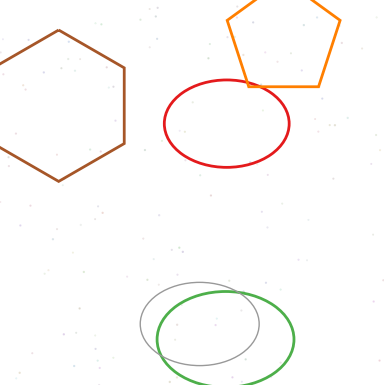[{"shape": "oval", "thickness": 2, "radius": 0.81, "center": [0.589, 0.679]}, {"shape": "oval", "thickness": 2, "radius": 0.89, "center": [0.586, 0.118]}, {"shape": "pentagon", "thickness": 2, "radius": 0.77, "center": [0.737, 0.899]}, {"shape": "hexagon", "thickness": 2, "radius": 0.98, "center": [0.152, 0.725]}, {"shape": "oval", "thickness": 1, "radius": 0.77, "center": [0.519, 0.158]}]